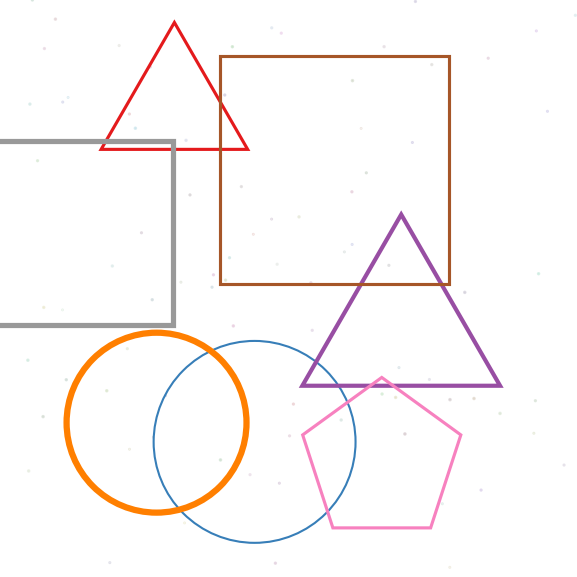[{"shape": "triangle", "thickness": 1.5, "radius": 0.73, "center": [0.302, 0.814]}, {"shape": "circle", "thickness": 1, "radius": 0.87, "center": [0.441, 0.234]}, {"shape": "triangle", "thickness": 2, "radius": 0.99, "center": [0.695, 0.43]}, {"shape": "circle", "thickness": 3, "radius": 0.78, "center": [0.271, 0.267]}, {"shape": "square", "thickness": 1.5, "radius": 0.99, "center": [0.579, 0.704]}, {"shape": "pentagon", "thickness": 1.5, "radius": 0.72, "center": [0.661, 0.202]}, {"shape": "square", "thickness": 2.5, "radius": 0.8, "center": [0.141, 0.596]}]